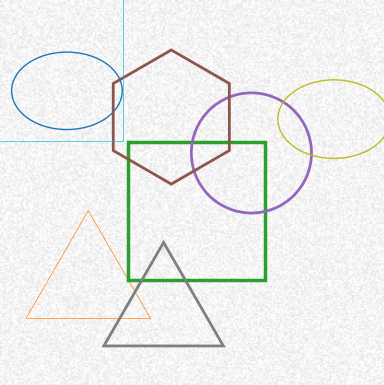[{"shape": "oval", "thickness": 1, "radius": 0.72, "center": [0.174, 0.764]}, {"shape": "triangle", "thickness": 0.5, "radius": 0.93, "center": [0.229, 0.266]}, {"shape": "square", "thickness": 2.5, "radius": 0.89, "center": [0.511, 0.451]}, {"shape": "circle", "thickness": 2, "radius": 0.78, "center": [0.653, 0.603]}, {"shape": "hexagon", "thickness": 2, "radius": 0.87, "center": [0.445, 0.696]}, {"shape": "triangle", "thickness": 2, "radius": 0.9, "center": [0.425, 0.191]}, {"shape": "oval", "thickness": 1, "radius": 0.73, "center": [0.867, 0.691]}, {"shape": "square", "thickness": 0.5, "radius": 0.93, "center": [0.133, 0.82]}]